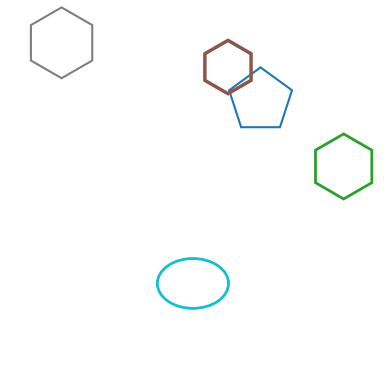[{"shape": "pentagon", "thickness": 1.5, "radius": 0.43, "center": [0.677, 0.739]}, {"shape": "hexagon", "thickness": 2, "radius": 0.42, "center": [0.893, 0.568]}, {"shape": "hexagon", "thickness": 2.5, "radius": 0.35, "center": [0.592, 0.826]}, {"shape": "hexagon", "thickness": 1.5, "radius": 0.46, "center": [0.16, 0.889]}, {"shape": "oval", "thickness": 2, "radius": 0.46, "center": [0.501, 0.264]}]